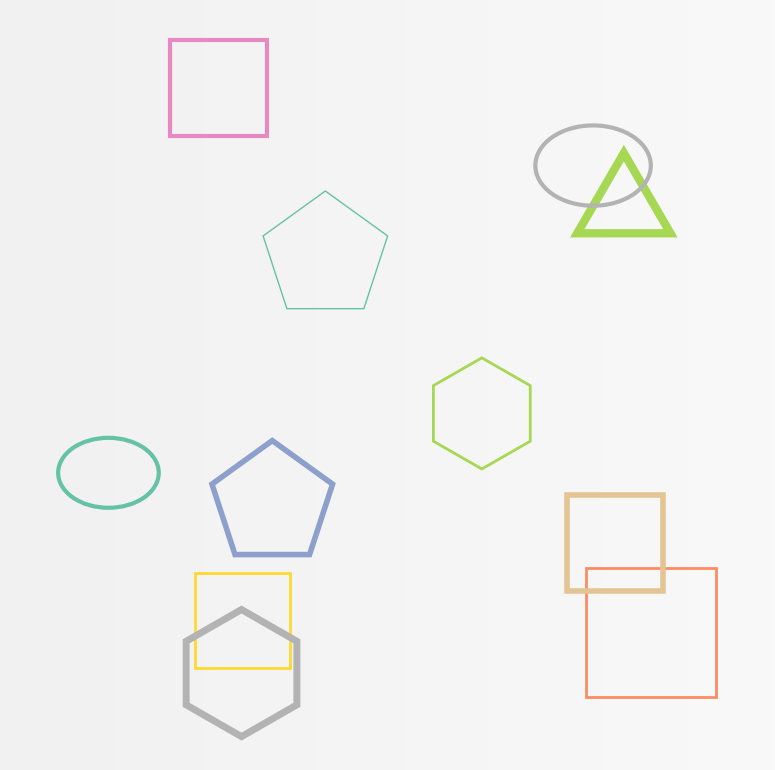[{"shape": "pentagon", "thickness": 0.5, "radius": 0.42, "center": [0.42, 0.667]}, {"shape": "oval", "thickness": 1.5, "radius": 0.32, "center": [0.14, 0.386]}, {"shape": "square", "thickness": 1, "radius": 0.42, "center": [0.84, 0.179]}, {"shape": "pentagon", "thickness": 2, "radius": 0.41, "center": [0.351, 0.346]}, {"shape": "square", "thickness": 1.5, "radius": 0.31, "center": [0.282, 0.886]}, {"shape": "triangle", "thickness": 3, "radius": 0.35, "center": [0.805, 0.732]}, {"shape": "hexagon", "thickness": 1, "radius": 0.36, "center": [0.622, 0.463]}, {"shape": "square", "thickness": 1, "radius": 0.31, "center": [0.313, 0.194]}, {"shape": "square", "thickness": 2, "radius": 0.31, "center": [0.794, 0.295]}, {"shape": "oval", "thickness": 1.5, "radius": 0.37, "center": [0.765, 0.785]}, {"shape": "hexagon", "thickness": 2.5, "radius": 0.41, "center": [0.312, 0.126]}]